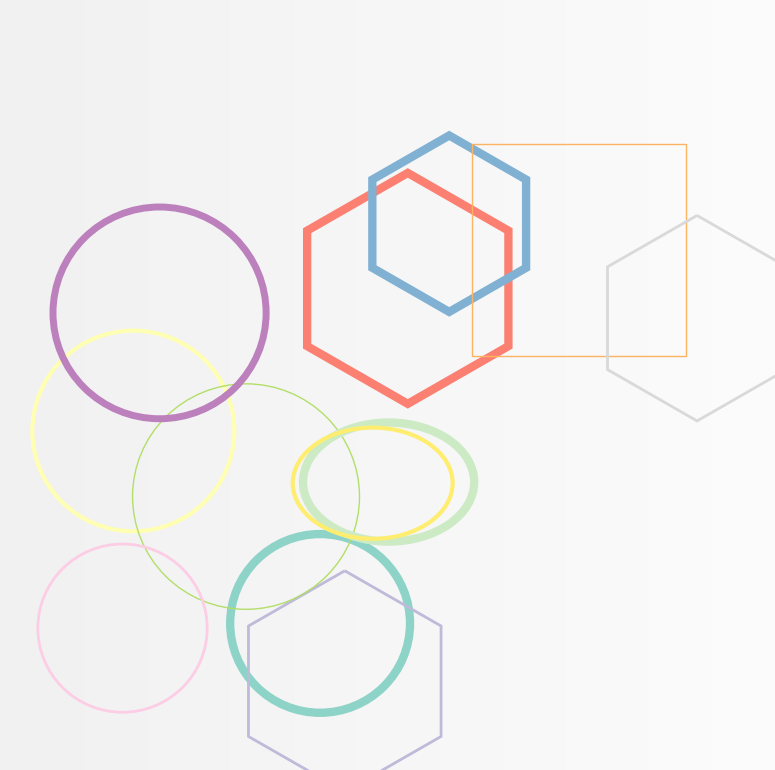[{"shape": "circle", "thickness": 3, "radius": 0.58, "center": [0.413, 0.19]}, {"shape": "circle", "thickness": 1.5, "radius": 0.65, "center": [0.172, 0.44]}, {"shape": "hexagon", "thickness": 1, "radius": 0.72, "center": [0.445, 0.115]}, {"shape": "hexagon", "thickness": 3, "radius": 0.75, "center": [0.526, 0.625]}, {"shape": "hexagon", "thickness": 3, "radius": 0.57, "center": [0.58, 0.709]}, {"shape": "square", "thickness": 0.5, "radius": 0.69, "center": [0.747, 0.675]}, {"shape": "circle", "thickness": 0.5, "radius": 0.73, "center": [0.317, 0.355]}, {"shape": "circle", "thickness": 1, "radius": 0.55, "center": [0.158, 0.184]}, {"shape": "hexagon", "thickness": 1, "radius": 0.67, "center": [0.899, 0.587]}, {"shape": "circle", "thickness": 2.5, "radius": 0.69, "center": [0.206, 0.594]}, {"shape": "oval", "thickness": 3, "radius": 0.55, "center": [0.501, 0.374]}, {"shape": "oval", "thickness": 1.5, "radius": 0.52, "center": [0.481, 0.372]}]